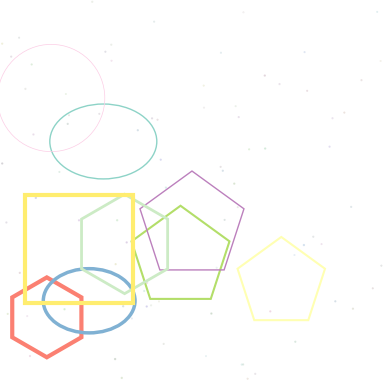[{"shape": "oval", "thickness": 1, "radius": 0.69, "center": [0.268, 0.633]}, {"shape": "pentagon", "thickness": 1.5, "radius": 0.6, "center": [0.731, 0.265]}, {"shape": "hexagon", "thickness": 3, "radius": 0.52, "center": [0.122, 0.176]}, {"shape": "oval", "thickness": 2.5, "radius": 0.6, "center": [0.232, 0.219]}, {"shape": "pentagon", "thickness": 1.5, "radius": 0.67, "center": [0.469, 0.332]}, {"shape": "circle", "thickness": 0.5, "radius": 0.7, "center": [0.133, 0.745]}, {"shape": "pentagon", "thickness": 1, "radius": 0.71, "center": [0.499, 0.414]}, {"shape": "hexagon", "thickness": 2, "radius": 0.65, "center": [0.324, 0.366]}, {"shape": "square", "thickness": 3, "radius": 0.7, "center": [0.205, 0.353]}]